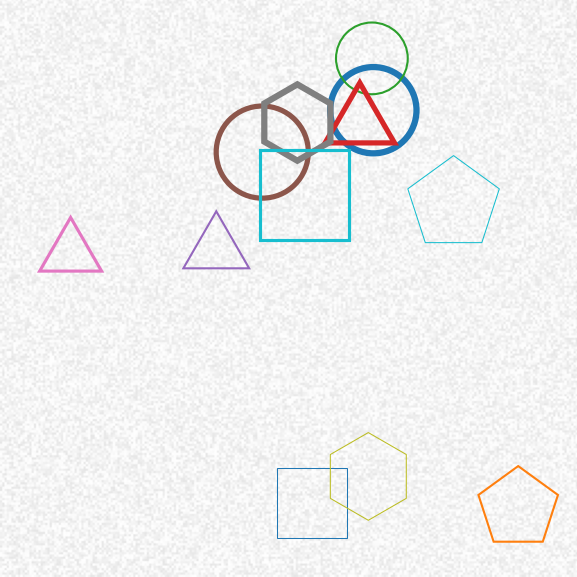[{"shape": "square", "thickness": 0.5, "radius": 0.31, "center": [0.541, 0.128]}, {"shape": "circle", "thickness": 3, "radius": 0.37, "center": [0.646, 0.808]}, {"shape": "pentagon", "thickness": 1, "radius": 0.36, "center": [0.897, 0.12]}, {"shape": "circle", "thickness": 1, "radius": 0.31, "center": [0.644, 0.898]}, {"shape": "triangle", "thickness": 2.5, "radius": 0.35, "center": [0.623, 0.786]}, {"shape": "triangle", "thickness": 1, "radius": 0.33, "center": [0.374, 0.567]}, {"shape": "circle", "thickness": 2.5, "radius": 0.4, "center": [0.454, 0.736]}, {"shape": "triangle", "thickness": 1.5, "radius": 0.31, "center": [0.122, 0.561]}, {"shape": "hexagon", "thickness": 3, "radius": 0.33, "center": [0.515, 0.787]}, {"shape": "hexagon", "thickness": 0.5, "radius": 0.38, "center": [0.638, 0.174]}, {"shape": "square", "thickness": 1.5, "radius": 0.39, "center": [0.527, 0.662]}, {"shape": "pentagon", "thickness": 0.5, "radius": 0.42, "center": [0.785, 0.646]}]